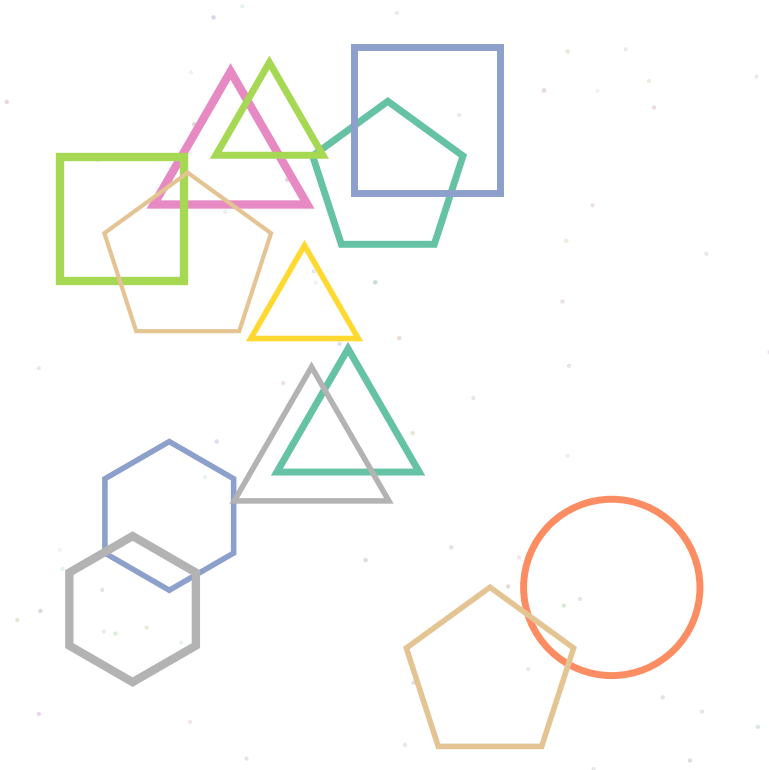[{"shape": "pentagon", "thickness": 2.5, "radius": 0.51, "center": [0.504, 0.766]}, {"shape": "triangle", "thickness": 2.5, "radius": 0.53, "center": [0.452, 0.44]}, {"shape": "circle", "thickness": 2.5, "radius": 0.57, "center": [0.795, 0.237]}, {"shape": "square", "thickness": 2.5, "radius": 0.47, "center": [0.554, 0.845]}, {"shape": "hexagon", "thickness": 2, "radius": 0.48, "center": [0.22, 0.33]}, {"shape": "triangle", "thickness": 3, "radius": 0.58, "center": [0.299, 0.792]}, {"shape": "triangle", "thickness": 2.5, "radius": 0.4, "center": [0.35, 0.839]}, {"shape": "square", "thickness": 3, "radius": 0.4, "center": [0.158, 0.715]}, {"shape": "triangle", "thickness": 2, "radius": 0.4, "center": [0.395, 0.601]}, {"shape": "pentagon", "thickness": 1.5, "radius": 0.57, "center": [0.244, 0.662]}, {"shape": "pentagon", "thickness": 2, "radius": 0.57, "center": [0.636, 0.123]}, {"shape": "hexagon", "thickness": 3, "radius": 0.47, "center": [0.172, 0.209]}, {"shape": "triangle", "thickness": 2, "radius": 0.58, "center": [0.405, 0.407]}]